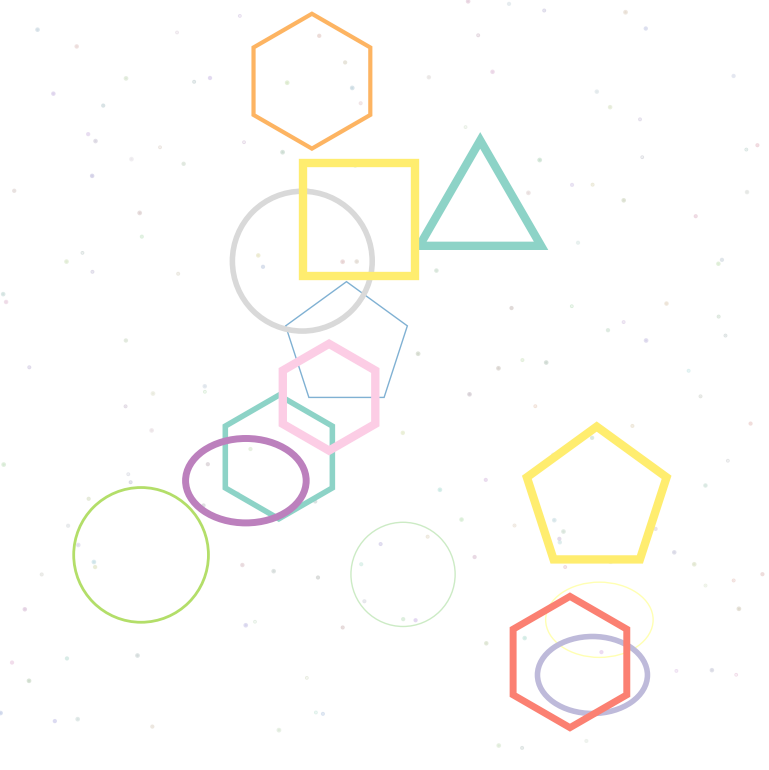[{"shape": "triangle", "thickness": 3, "radius": 0.46, "center": [0.624, 0.726]}, {"shape": "hexagon", "thickness": 2, "radius": 0.4, "center": [0.362, 0.406]}, {"shape": "oval", "thickness": 0.5, "radius": 0.35, "center": [0.778, 0.195]}, {"shape": "oval", "thickness": 2, "radius": 0.36, "center": [0.769, 0.123]}, {"shape": "hexagon", "thickness": 2.5, "radius": 0.43, "center": [0.74, 0.14]}, {"shape": "pentagon", "thickness": 0.5, "radius": 0.42, "center": [0.45, 0.551]}, {"shape": "hexagon", "thickness": 1.5, "radius": 0.44, "center": [0.405, 0.895]}, {"shape": "circle", "thickness": 1, "radius": 0.44, "center": [0.183, 0.279]}, {"shape": "hexagon", "thickness": 3, "radius": 0.35, "center": [0.427, 0.484]}, {"shape": "circle", "thickness": 2, "radius": 0.45, "center": [0.393, 0.661]}, {"shape": "oval", "thickness": 2.5, "radius": 0.39, "center": [0.319, 0.376]}, {"shape": "circle", "thickness": 0.5, "radius": 0.34, "center": [0.523, 0.254]}, {"shape": "pentagon", "thickness": 3, "radius": 0.48, "center": [0.775, 0.351]}, {"shape": "square", "thickness": 3, "radius": 0.37, "center": [0.466, 0.715]}]